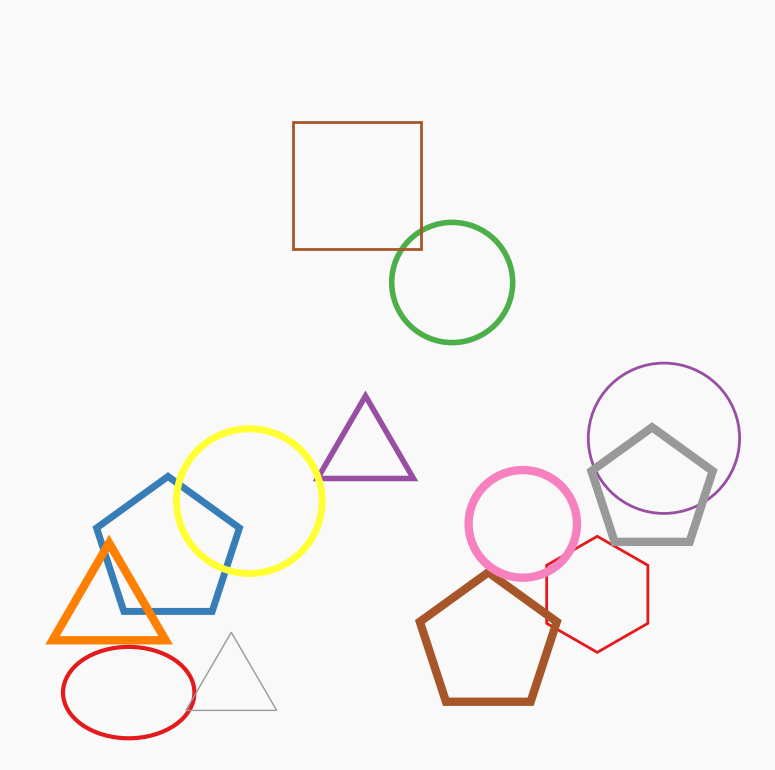[{"shape": "hexagon", "thickness": 1, "radius": 0.38, "center": [0.771, 0.228]}, {"shape": "oval", "thickness": 1.5, "radius": 0.42, "center": [0.166, 0.101]}, {"shape": "pentagon", "thickness": 2.5, "radius": 0.48, "center": [0.217, 0.284]}, {"shape": "circle", "thickness": 2, "radius": 0.39, "center": [0.583, 0.633]}, {"shape": "circle", "thickness": 1, "radius": 0.49, "center": [0.857, 0.431]}, {"shape": "triangle", "thickness": 2, "radius": 0.36, "center": [0.472, 0.414]}, {"shape": "triangle", "thickness": 3, "radius": 0.42, "center": [0.141, 0.211]}, {"shape": "circle", "thickness": 2.5, "radius": 0.47, "center": [0.322, 0.349]}, {"shape": "square", "thickness": 1, "radius": 0.41, "center": [0.461, 0.759]}, {"shape": "pentagon", "thickness": 3, "radius": 0.46, "center": [0.63, 0.164]}, {"shape": "circle", "thickness": 3, "radius": 0.35, "center": [0.675, 0.32]}, {"shape": "triangle", "thickness": 0.5, "radius": 0.34, "center": [0.298, 0.111]}, {"shape": "pentagon", "thickness": 3, "radius": 0.41, "center": [0.841, 0.363]}]